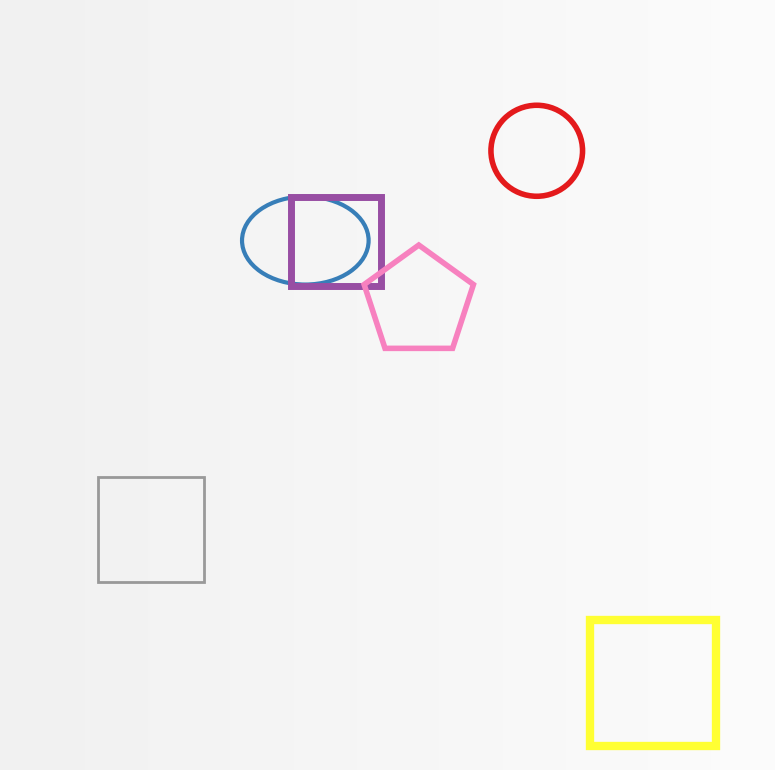[{"shape": "circle", "thickness": 2, "radius": 0.3, "center": [0.693, 0.804]}, {"shape": "oval", "thickness": 1.5, "radius": 0.41, "center": [0.394, 0.688]}, {"shape": "square", "thickness": 2.5, "radius": 0.29, "center": [0.433, 0.686]}, {"shape": "square", "thickness": 3, "radius": 0.41, "center": [0.842, 0.113]}, {"shape": "pentagon", "thickness": 2, "radius": 0.37, "center": [0.54, 0.608]}, {"shape": "square", "thickness": 1, "radius": 0.34, "center": [0.194, 0.312]}]